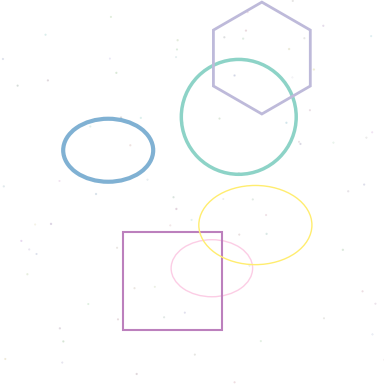[{"shape": "circle", "thickness": 2.5, "radius": 0.75, "center": [0.62, 0.696]}, {"shape": "hexagon", "thickness": 2, "radius": 0.73, "center": [0.68, 0.849]}, {"shape": "oval", "thickness": 3, "radius": 0.58, "center": [0.281, 0.61]}, {"shape": "oval", "thickness": 1, "radius": 0.53, "center": [0.55, 0.303]}, {"shape": "square", "thickness": 1.5, "radius": 0.64, "center": [0.447, 0.27]}, {"shape": "oval", "thickness": 1, "radius": 0.73, "center": [0.663, 0.415]}]